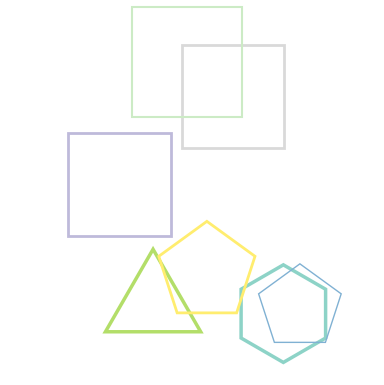[{"shape": "hexagon", "thickness": 2.5, "radius": 0.63, "center": [0.736, 0.185]}, {"shape": "square", "thickness": 2, "radius": 0.67, "center": [0.311, 0.521]}, {"shape": "pentagon", "thickness": 1, "radius": 0.56, "center": [0.779, 0.202]}, {"shape": "triangle", "thickness": 2.5, "radius": 0.71, "center": [0.398, 0.21]}, {"shape": "square", "thickness": 2, "radius": 0.66, "center": [0.605, 0.749]}, {"shape": "square", "thickness": 1.5, "radius": 0.72, "center": [0.485, 0.838]}, {"shape": "pentagon", "thickness": 2, "radius": 0.66, "center": [0.537, 0.294]}]